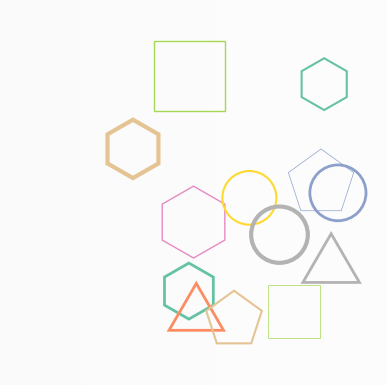[{"shape": "hexagon", "thickness": 2, "radius": 0.36, "center": [0.487, 0.244]}, {"shape": "hexagon", "thickness": 1.5, "radius": 0.34, "center": [0.837, 0.781]}, {"shape": "triangle", "thickness": 2, "radius": 0.41, "center": [0.507, 0.183]}, {"shape": "circle", "thickness": 2, "radius": 0.36, "center": [0.872, 0.499]}, {"shape": "pentagon", "thickness": 0.5, "radius": 0.44, "center": [0.829, 0.524]}, {"shape": "hexagon", "thickness": 1, "radius": 0.47, "center": [0.499, 0.423]}, {"shape": "square", "thickness": 1, "radius": 0.45, "center": [0.489, 0.803]}, {"shape": "square", "thickness": 0.5, "radius": 0.34, "center": [0.759, 0.191]}, {"shape": "circle", "thickness": 1.5, "radius": 0.35, "center": [0.644, 0.486]}, {"shape": "pentagon", "thickness": 1.5, "radius": 0.38, "center": [0.604, 0.169]}, {"shape": "hexagon", "thickness": 3, "radius": 0.38, "center": [0.343, 0.613]}, {"shape": "triangle", "thickness": 2, "radius": 0.42, "center": [0.855, 0.309]}, {"shape": "circle", "thickness": 3, "radius": 0.37, "center": [0.721, 0.39]}]